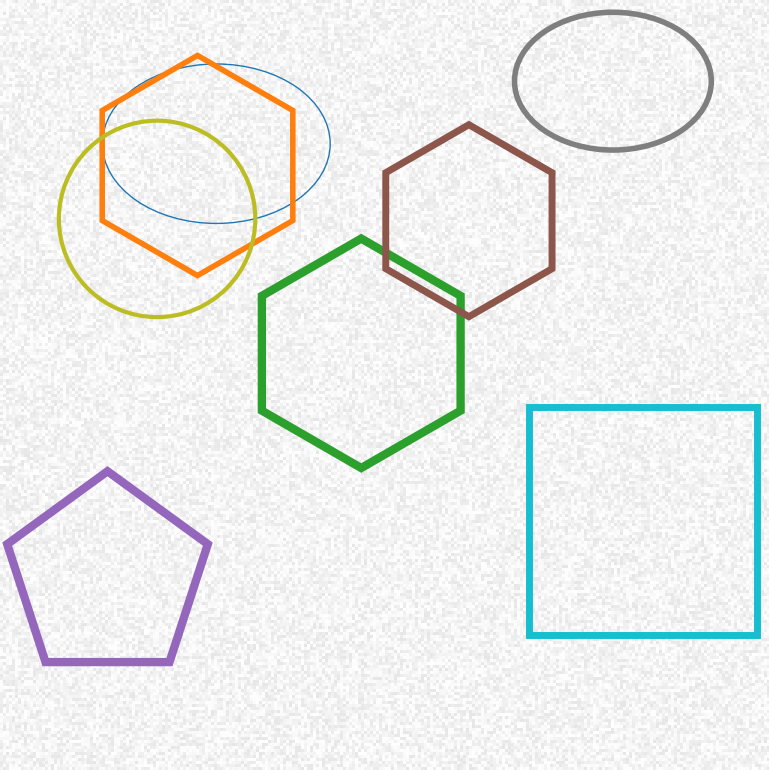[{"shape": "oval", "thickness": 0.5, "radius": 0.74, "center": [0.281, 0.813]}, {"shape": "hexagon", "thickness": 2, "radius": 0.71, "center": [0.257, 0.785]}, {"shape": "hexagon", "thickness": 3, "radius": 0.75, "center": [0.469, 0.541]}, {"shape": "pentagon", "thickness": 3, "radius": 0.68, "center": [0.14, 0.251]}, {"shape": "hexagon", "thickness": 2.5, "radius": 0.62, "center": [0.609, 0.713]}, {"shape": "oval", "thickness": 2, "radius": 0.64, "center": [0.796, 0.895]}, {"shape": "circle", "thickness": 1.5, "radius": 0.64, "center": [0.204, 0.716]}, {"shape": "square", "thickness": 2.5, "radius": 0.74, "center": [0.835, 0.324]}]